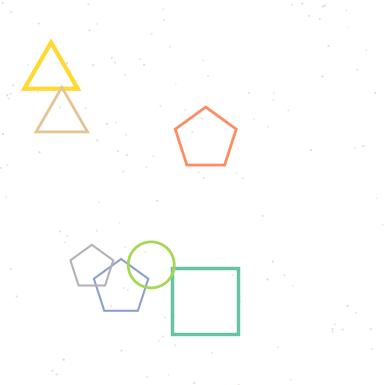[{"shape": "square", "thickness": 2.5, "radius": 0.43, "center": [0.534, 0.218]}, {"shape": "pentagon", "thickness": 2, "radius": 0.42, "center": [0.534, 0.639]}, {"shape": "pentagon", "thickness": 1.5, "radius": 0.37, "center": [0.314, 0.253]}, {"shape": "circle", "thickness": 2, "radius": 0.3, "center": [0.393, 0.312]}, {"shape": "triangle", "thickness": 3, "radius": 0.4, "center": [0.133, 0.81]}, {"shape": "triangle", "thickness": 2, "radius": 0.39, "center": [0.161, 0.696]}, {"shape": "pentagon", "thickness": 1.5, "radius": 0.29, "center": [0.239, 0.306]}]